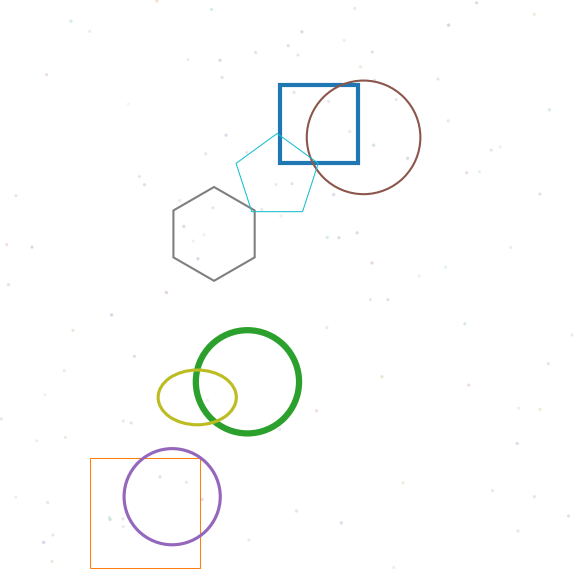[{"shape": "square", "thickness": 2, "radius": 0.34, "center": [0.552, 0.784]}, {"shape": "square", "thickness": 0.5, "radius": 0.47, "center": [0.251, 0.111]}, {"shape": "circle", "thickness": 3, "radius": 0.45, "center": [0.428, 0.338]}, {"shape": "circle", "thickness": 1.5, "radius": 0.42, "center": [0.298, 0.139]}, {"shape": "circle", "thickness": 1, "radius": 0.49, "center": [0.63, 0.761]}, {"shape": "hexagon", "thickness": 1, "radius": 0.41, "center": [0.371, 0.594]}, {"shape": "oval", "thickness": 1.5, "radius": 0.34, "center": [0.342, 0.311]}, {"shape": "pentagon", "thickness": 0.5, "radius": 0.37, "center": [0.48, 0.693]}]